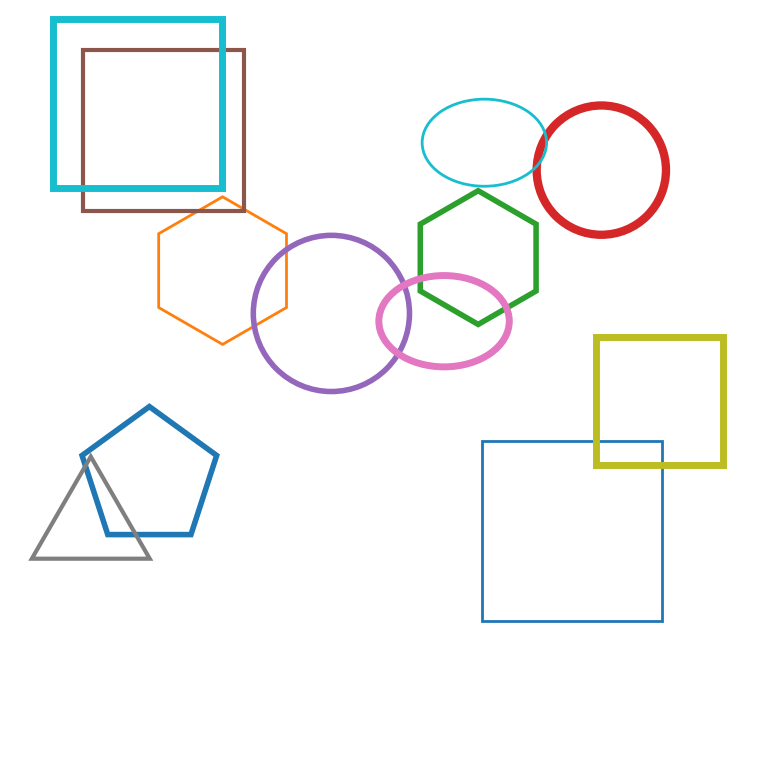[{"shape": "square", "thickness": 1, "radius": 0.58, "center": [0.742, 0.311]}, {"shape": "pentagon", "thickness": 2, "radius": 0.46, "center": [0.194, 0.38]}, {"shape": "hexagon", "thickness": 1, "radius": 0.48, "center": [0.289, 0.649]}, {"shape": "hexagon", "thickness": 2, "radius": 0.43, "center": [0.621, 0.665]}, {"shape": "circle", "thickness": 3, "radius": 0.42, "center": [0.781, 0.779]}, {"shape": "circle", "thickness": 2, "radius": 0.51, "center": [0.43, 0.593]}, {"shape": "square", "thickness": 1.5, "radius": 0.52, "center": [0.212, 0.831]}, {"shape": "oval", "thickness": 2.5, "radius": 0.42, "center": [0.577, 0.583]}, {"shape": "triangle", "thickness": 1.5, "radius": 0.44, "center": [0.118, 0.319]}, {"shape": "square", "thickness": 2.5, "radius": 0.42, "center": [0.856, 0.479]}, {"shape": "square", "thickness": 2.5, "radius": 0.55, "center": [0.179, 0.866]}, {"shape": "oval", "thickness": 1, "radius": 0.4, "center": [0.629, 0.815]}]